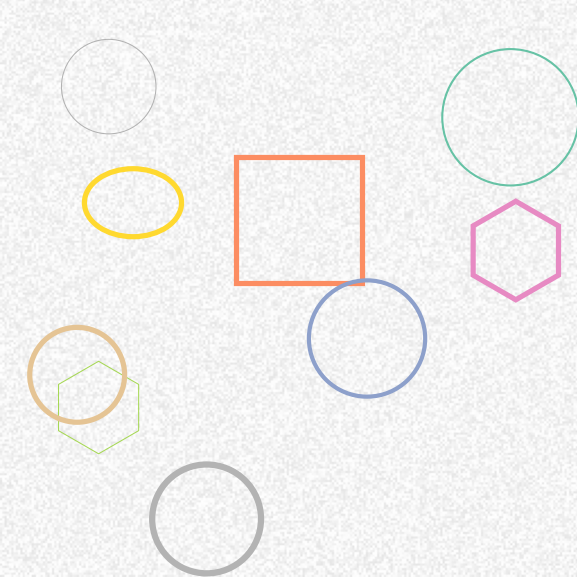[{"shape": "circle", "thickness": 1, "radius": 0.59, "center": [0.884, 0.796]}, {"shape": "square", "thickness": 2.5, "radius": 0.55, "center": [0.518, 0.618]}, {"shape": "circle", "thickness": 2, "radius": 0.5, "center": [0.636, 0.413]}, {"shape": "hexagon", "thickness": 2.5, "radius": 0.43, "center": [0.893, 0.565]}, {"shape": "hexagon", "thickness": 0.5, "radius": 0.4, "center": [0.171, 0.293]}, {"shape": "oval", "thickness": 2.5, "radius": 0.42, "center": [0.23, 0.648]}, {"shape": "circle", "thickness": 2.5, "radius": 0.41, "center": [0.134, 0.35]}, {"shape": "circle", "thickness": 3, "radius": 0.47, "center": [0.358, 0.101]}, {"shape": "circle", "thickness": 0.5, "radius": 0.41, "center": [0.188, 0.849]}]